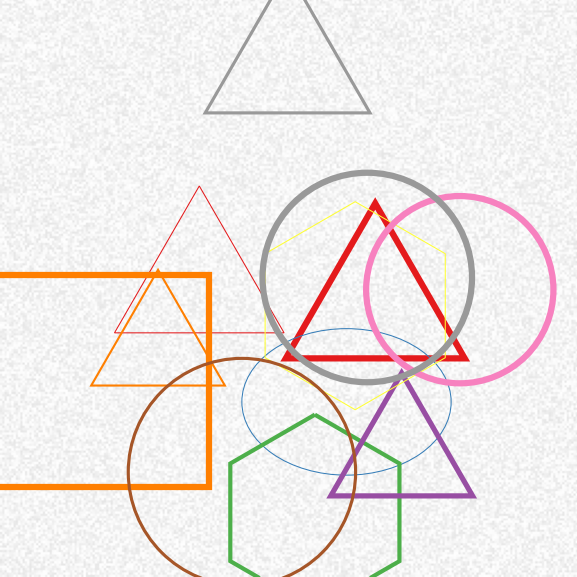[{"shape": "triangle", "thickness": 3, "radius": 0.89, "center": [0.65, 0.468]}, {"shape": "triangle", "thickness": 0.5, "radius": 0.85, "center": [0.345, 0.508]}, {"shape": "oval", "thickness": 0.5, "radius": 0.91, "center": [0.6, 0.303]}, {"shape": "hexagon", "thickness": 2, "radius": 0.85, "center": [0.545, 0.112]}, {"shape": "triangle", "thickness": 2.5, "radius": 0.71, "center": [0.696, 0.211]}, {"shape": "square", "thickness": 3, "radius": 0.92, "center": [0.179, 0.339]}, {"shape": "triangle", "thickness": 1, "radius": 0.67, "center": [0.274, 0.398]}, {"shape": "hexagon", "thickness": 0.5, "radius": 0.9, "center": [0.615, 0.47]}, {"shape": "circle", "thickness": 1.5, "radius": 0.98, "center": [0.419, 0.182]}, {"shape": "circle", "thickness": 3, "radius": 0.81, "center": [0.796, 0.498]}, {"shape": "circle", "thickness": 3, "radius": 0.91, "center": [0.636, 0.519]}, {"shape": "triangle", "thickness": 1.5, "radius": 0.82, "center": [0.498, 0.886]}]